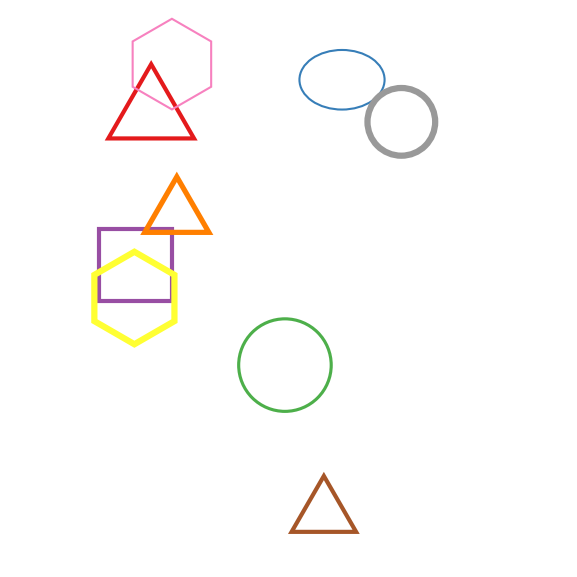[{"shape": "triangle", "thickness": 2, "radius": 0.43, "center": [0.262, 0.802]}, {"shape": "oval", "thickness": 1, "radius": 0.37, "center": [0.592, 0.861]}, {"shape": "circle", "thickness": 1.5, "radius": 0.4, "center": [0.493, 0.367]}, {"shape": "square", "thickness": 2, "radius": 0.31, "center": [0.235, 0.54]}, {"shape": "triangle", "thickness": 2.5, "radius": 0.32, "center": [0.306, 0.629]}, {"shape": "hexagon", "thickness": 3, "radius": 0.4, "center": [0.233, 0.483]}, {"shape": "triangle", "thickness": 2, "radius": 0.32, "center": [0.561, 0.11]}, {"shape": "hexagon", "thickness": 1, "radius": 0.39, "center": [0.298, 0.888]}, {"shape": "circle", "thickness": 3, "radius": 0.29, "center": [0.695, 0.788]}]